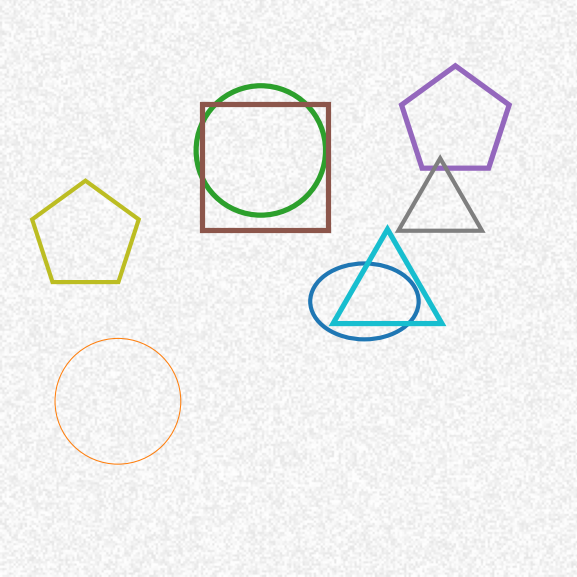[{"shape": "oval", "thickness": 2, "radius": 0.47, "center": [0.631, 0.477]}, {"shape": "circle", "thickness": 0.5, "radius": 0.54, "center": [0.204, 0.304]}, {"shape": "circle", "thickness": 2.5, "radius": 0.56, "center": [0.452, 0.739]}, {"shape": "pentagon", "thickness": 2.5, "radius": 0.49, "center": [0.789, 0.787]}, {"shape": "square", "thickness": 2.5, "radius": 0.54, "center": [0.459, 0.71]}, {"shape": "triangle", "thickness": 2, "radius": 0.42, "center": [0.762, 0.641]}, {"shape": "pentagon", "thickness": 2, "radius": 0.49, "center": [0.148, 0.589]}, {"shape": "triangle", "thickness": 2.5, "radius": 0.54, "center": [0.671, 0.493]}]